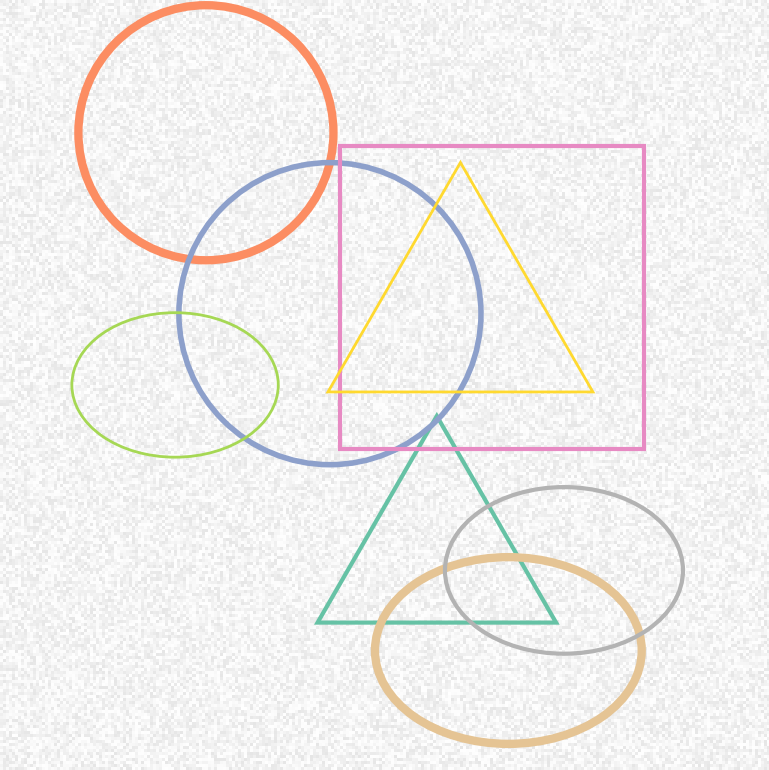[{"shape": "triangle", "thickness": 1.5, "radius": 0.89, "center": [0.567, 0.281]}, {"shape": "circle", "thickness": 3, "radius": 0.83, "center": [0.267, 0.828]}, {"shape": "circle", "thickness": 2, "radius": 0.98, "center": [0.428, 0.593]}, {"shape": "square", "thickness": 1.5, "radius": 0.99, "center": [0.639, 0.613]}, {"shape": "oval", "thickness": 1, "radius": 0.67, "center": [0.227, 0.5]}, {"shape": "triangle", "thickness": 1, "radius": 0.99, "center": [0.598, 0.59]}, {"shape": "oval", "thickness": 3, "radius": 0.87, "center": [0.66, 0.155]}, {"shape": "oval", "thickness": 1.5, "radius": 0.77, "center": [0.732, 0.259]}]